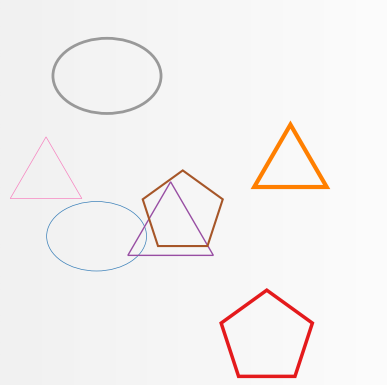[{"shape": "pentagon", "thickness": 2.5, "radius": 0.62, "center": [0.688, 0.123]}, {"shape": "oval", "thickness": 0.5, "radius": 0.64, "center": [0.249, 0.386]}, {"shape": "triangle", "thickness": 1, "radius": 0.64, "center": [0.44, 0.4]}, {"shape": "triangle", "thickness": 3, "radius": 0.54, "center": [0.75, 0.568]}, {"shape": "pentagon", "thickness": 1.5, "radius": 0.54, "center": [0.472, 0.449]}, {"shape": "triangle", "thickness": 0.5, "radius": 0.53, "center": [0.119, 0.538]}, {"shape": "oval", "thickness": 2, "radius": 0.7, "center": [0.276, 0.803]}]